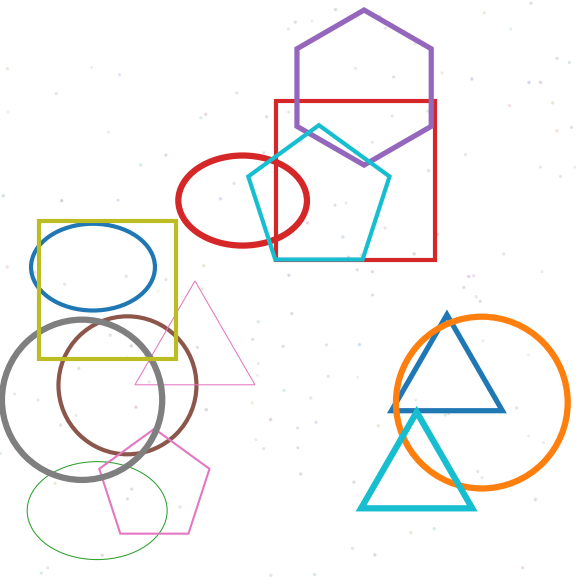[{"shape": "triangle", "thickness": 2.5, "radius": 0.55, "center": [0.774, 0.343]}, {"shape": "oval", "thickness": 2, "radius": 0.54, "center": [0.161, 0.537]}, {"shape": "circle", "thickness": 3, "radius": 0.74, "center": [0.834, 0.302]}, {"shape": "oval", "thickness": 0.5, "radius": 0.61, "center": [0.168, 0.115]}, {"shape": "oval", "thickness": 3, "radius": 0.56, "center": [0.42, 0.652]}, {"shape": "square", "thickness": 2, "radius": 0.69, "center": [0.616, 0.686]}, {"shape": "hexagon", "thickness": 2.5, "radius": 0.67, "center": [0.63, 0.848]}, {"shape": "circle", "thickness": 2, "radius": 0.6, "center": [0.221, 0.332]}, {"shape": "pentagon", "thickness": 1, "radius": 0.5, "center": [0.267, 0.156]}, {"shape": "triangle", "thickness": 0.5, "radius": 0.6, "center": [0.338, 0.393]}, {"shape": "circle", "thickness": 3, "radius": 0.69, "center": [0.142, 0.307]}, {"shape": "square", "thickness": 2, "radius": 0.59, "center": [0.186, 0.497]}, {"shape": "pentagon", "thickness": 2, "radius": 0.64, "center": [0.552, 0.654]}, {"shape": "triangle", "thickness": 3, "radius": 0.56, "center": [0.722, 0.175]}]